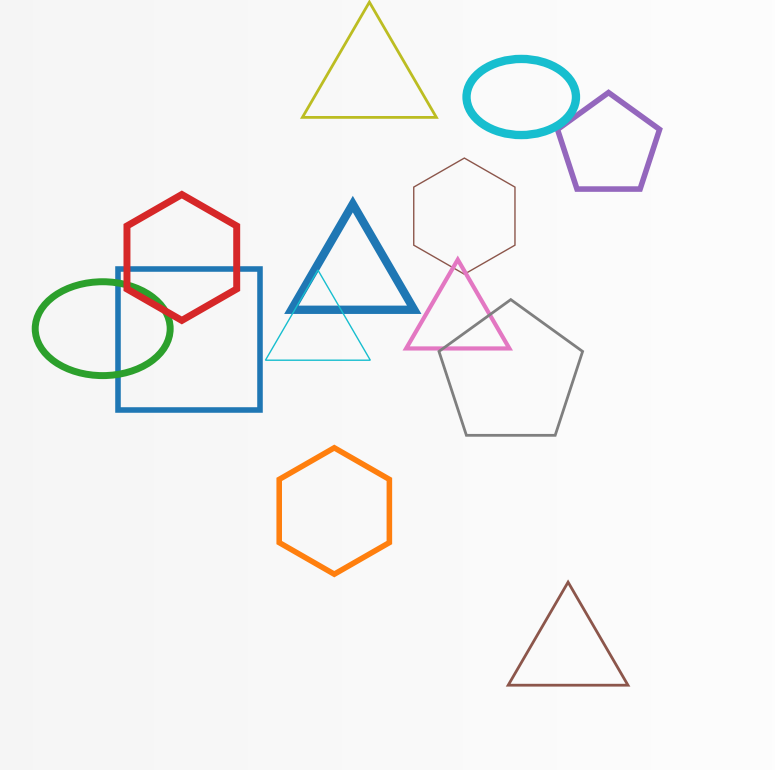[{"shape": "square", "thickness": 2, "radius": 0.46, "center": [0.243, 0.56]}, {"shape": "triangle", "thickness": 3, "radius": 0.46, "center": [0.455, 0.643]}, {"shape": "hexagon", "thickness": 2, "radius": 0.41, "center": [0.431, 0.336]}, {"shape": "oval", "thickness": 2.5, "radius": 0.44, "center": [0.133, 0.573]}, {"shape": "hexagon", "thickness": 2.5, "radius": 0.41, "center": [0.235, 0.666]}, {"shape": "pentagon", "thickness": 2, "radius": 0.35, "center": [0.785, 0.811]}, {"shape": "triangle", "thickness": 1, "radius": 0.45, "center": [0.733, 0.155]}, {"shape": "hexagon", "thickness": 0.5, "radius": 0.38, "center": [0.599, 0.719]}, {"shape": "triangle", "thickness": 1.5, "radius": 0.38, "center": [0.591, 0.586]}, {"shape": "pentagon", "thickness": 1, "radius": 0.49, "center": [0.659, 0.513]}, {"shape": "triangle", "thickness": 1, "radius": 0.5, "center": [0.477, 0.897]}, {"shape": "oval", "thickness": 3, "radius": 0.35, "center": [0.673, 0.874]}, {"shape": "triangle", "thickness": 0.5, "radius": 0.39, "center": [0.41, 0.571]}]